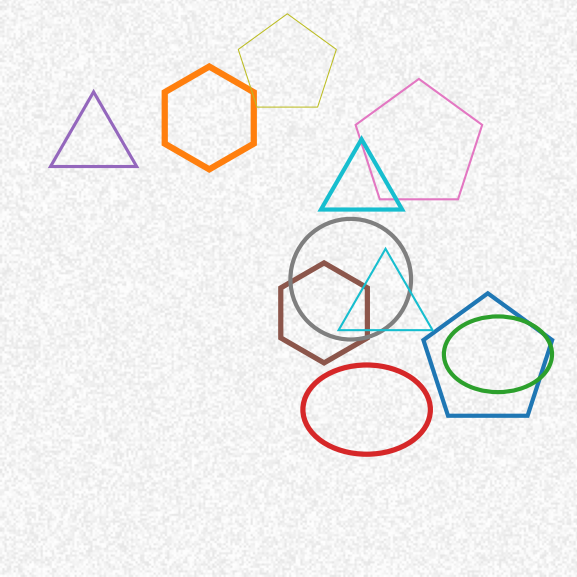[{"shape": "pentagon", "thickness": 2, "radius": 0.59, "center": [0.845, 0.374]}, {"shape": "hexagon", "thickness": 3, "radius": 0.45, "center": [0.362, 0.795]}, {"shape": "oval", "thickness": 2, "radius": 0.47, "center": [0.862, 0.386]}, {"shape": "oval", "thickness": 2.5, "radius": 0.55, "center": [0.635, 0.29]}, {"shape": "triangle", "thickness": 1.5, "radius": 0.43, "center": [0.162, 0.754]}, {"shape": "hexagon", "thickness": 2.5, "radius": 0.43, "center": [0.561, 0.457]}, {"shape": "pentagon", "thickness": 1, "radius": 0.58, "center": [0.725, 0.747]}, {"shape": "circle", "thickness": 2, "radius": 0.52, "center": [0.607, 0.516]}, {"shape": "pentagon", "thickness": 0.5, "radius": 0.45, "center": [0.497, 0.886]}, {"shape": "triangle", "thickness": 2, "radius": 0.41, "center": [0.626, 0.677]}, {"shape": "triangle", "thickness": 1, "radius": 0.47, "center": [0.668, 0.474]}]